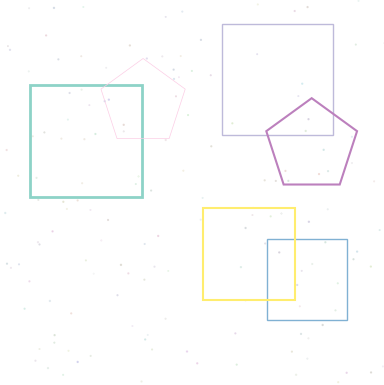[{"shape": "square", "thickness": 2, "radius": 0.73, "center": [0.223, 0.634]}, {"shape": "square", "thickness": 1, "radius": 0.72, "center": [0.722, 0.794]}, {"shape": "square", "thickness": 1, "radius": 0.52, "center": [0.798, 0.275]}, {"shape": "pentagon", "thickness": 0.5, "radius": 0.58, "center": [0.372, 0.733]}, {"shape": "pentagon", "thickness": 1.5, "radius": 0.62, "center": [0.81, 0.621]}, {"shape": "square", "thickness": 1.5, "radius": 0.6, "center": [0.648, 0.341]}]